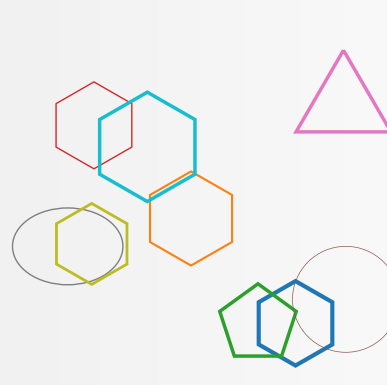[{"shape": "hexagon", "thickness": 3, "radius": 0.55, "center": [0.763, 0.16]}, {"shape": "hexagon", "thickness": 1.5, "radius": 0.61, "center": [0.493, 0.433]}, {"shape": "pentagon", "thickness": 2.5, "radius": 0.52, "center": [0.666, 0.159]}, {"shape": "hexagon", "thickness": 1, "radius": 0.56, "center": [0.242, 0.674]}, {"shape": "circle", "thickness": 0.5, "radius": 0.69, "center": [0.892, 0.223]}, {"shape": "triangle", "thickness": 2.5, "radius": 0.71, "center": [0.886, 0.728]}, {"shape": "oval", "thickness": 1, "radius": 0.71, "center": [0.175, 0.36]}, {"shape": "hexagon", "thickness": 2, "radius": 0.53, "center": [0.237, 0.367]}, {"shape": "hexagon", "thickness": 2.5, "radius": 0.71, "center": [0.38, 0.619]}]